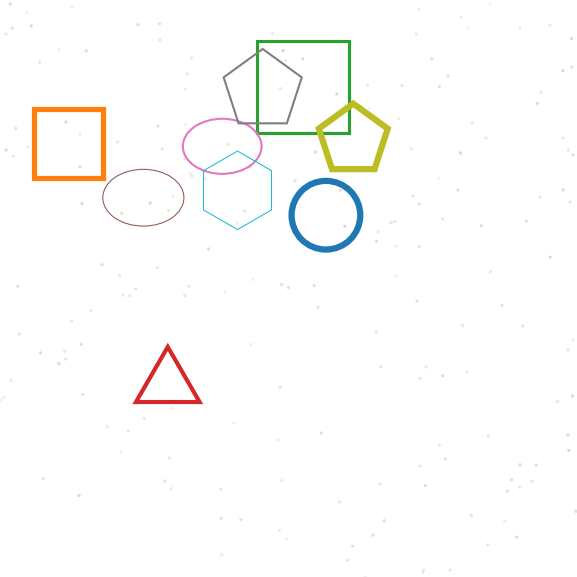[{"shape": "circle", "thickness": 3, "radius": 0.3, "center": [0.564, 0.626]}, {"shape": "square", "thickness": 2.5, "radius": 0.3, "center": [0.119, 0.751]}, {"shape": "square", "thickness": 1.5, "radius": 0.4, "center": [0.525, 0.848]}, {"shape": "triangle", "thickness": 2, "radius": 0.32, "center": [0.291, 0.335]}, {"shape": "oval", "thickness": 0.5, "radius": 0.35, "center": [0.248, 0.657]}, {"shape": "oval", "thickness": 1, "radius": 0.34, "center": [0.385, 0.746]}, {"shape": "pentagon", "thickness": 1, "radius": 0.36, "center": [0.455, 0.843]}, {"shape": "pentagon", "thickness": 3, "radius": 0.31, "center": [0.612, 0.757]}, {"shape": "hexagon", "thickness": 0.5, "radius": 0.34, "center": [0.411, 0.67]}]